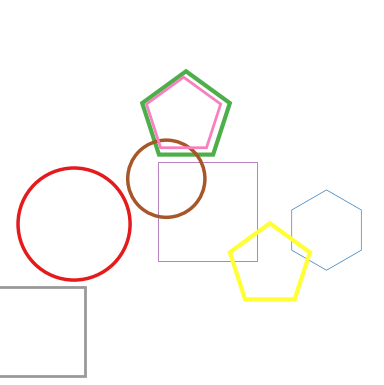[{"shape": "circle", "thickness": 2.5, "radius": 0.73, "center": [0.192, 0.418]}, {"shape": "hexagon", "thickness": 0.5, "radius": 0.52, "center": [0.848, 0.402]}, {"shape": "pentagon", "thickness": 3, "radius": 0.6, "center": [0.483, 0.695]}, {"shape": "square", "thickness": 0.5, "radius": 0.64, "center": [0.54, 0.45]}, {"shape": "pentagon", "thickness": 3, "radius": 0.55, "center": [0.701, 0.311]}, {"shape": "circle", "thickness": 2.5, "radius": 0.5, "center": [0.432, 0.536]}, {"shape": "pentagon", "thickness": 2, "radius": 0.51, "center": [0.477, 0.698]}, {"shape": "square", "thickness": 2, "radius": 0.58, "center": [0.106, 0.139]}]